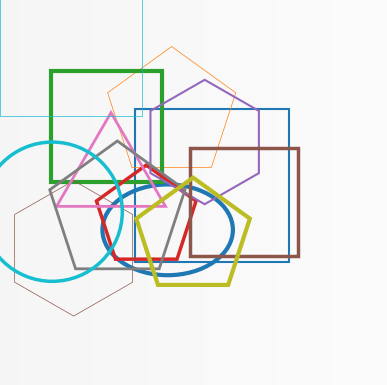[{"shape": "oval", "thickness": 3, "radius": 0.84, "center": [0.433, 0.403]}, {"shape": "square", "thickness": 1.5, "radius": 0.99, "center": [0.548, 0.517]}, {"shape": "pentagon", "thickness": 0.5, "radius": 0.87, "center": [0.443, 0.705]}, {"shape": "square", "thickness": 3, "radius": 0.72, "center": [0.276, 0.672]}, {"shape": "pentagon", "thickness": 2.5, "radius": 0.68, "center": [0.377, 0.436]}, {"shape": "hexagon", "thickness": 1.5, "radius": 0.81, "center": [0.528, 0.631]}, {"shape": "hexagon", "thickness": 0.5, "radius": 0.88, "center": [0.19, 0.355]}, {"shape": "square", "thickness": 2.5, "radius": 0.7, "center": [0.63, 0.476]}, {"shape": "triangle", "thickness": 2, "radius": 0.81, "center": [0.286, 0.545]}, {"shape": "pentagon", "thickness": 2, "radius": 0.92, "center": [0.303, 0.45]}, {"shape": "pentagon", "thickness": 3, "radius": 0.77, "center": [0.498, 0.385]}, {"shape": "square", "thickness": 0.5, "radius": 0.91, "center": [0.183, 0.881]}, {"shape": "circle", "thickness": 2.5, "radius": 0.9, "center": [0.135, 0.45]}]